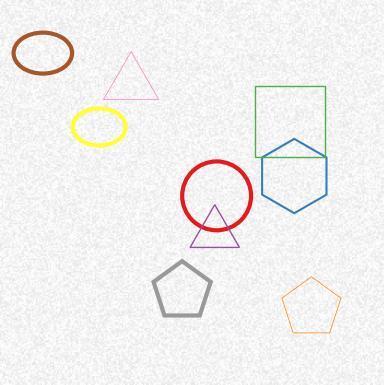[{"shape": "circle", "thickness": 3, "radius": 0.45, "center": [0.563, 0.491]}, {"shape": "hexagon", "thickness": 1.5, "radius": 0.48, "center": [0.764, 0.543]}, {"shape": "square", "thickness": 1, "radius": 0.46, "center": [0.754, 0.684]}, {"shape": "triangle", "thickness": 1, "radius": 0.37, "center": [0.558, 0.394]}, {"shape": "pentagon", "thickness": 0.5, "radius": 0.4, "center": [0.809, 0.201]}, {"shape": "oval", "thickness": 3, "radius": 0.34, "center": [0.258, 0.67]}, {"shape": "oval", "thickness": 3, "radius": 0.38, "center": [0.111, 0.862]}, {"shape": "triangle", "thickness": 0.5, "radius": 0.41, "center": [0.341, 0.783]}, {"shape": "pentagon", "thickness": 3, "radius": 0.39, "center": [0.473, 0.244]}]